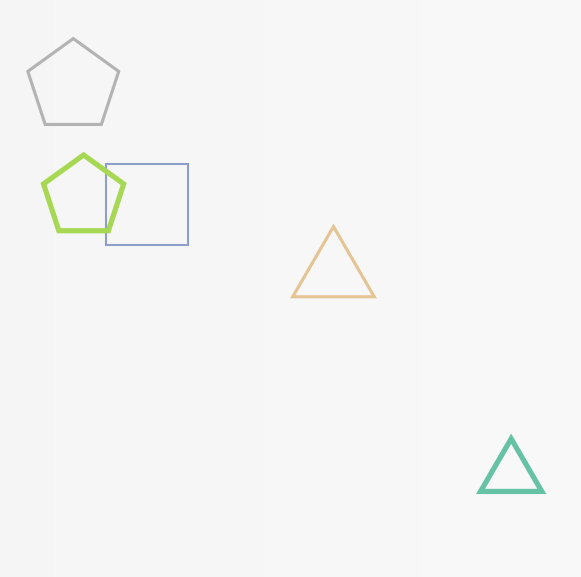[{"shape": "triangle", "thickness": 2.5, "radius": 0.3, "center": [0.879, 0.179]}, {"shape": "square", "thickness": 1, "radius": 0.35, "center": [0.253, 0.646]}, {"shape": "pentagon", "thickness": 2.5, "radius": 0.36, "center": [0.144, 0.658]}, {"shape": "triangle", "thickness": 1.5, "radius": 0.41, "center": [0.574, 0.526]}, {"shape": "pentagon", "thickness": 1.5, "radius": 0.41, "center": [0.126, 0.85]}]